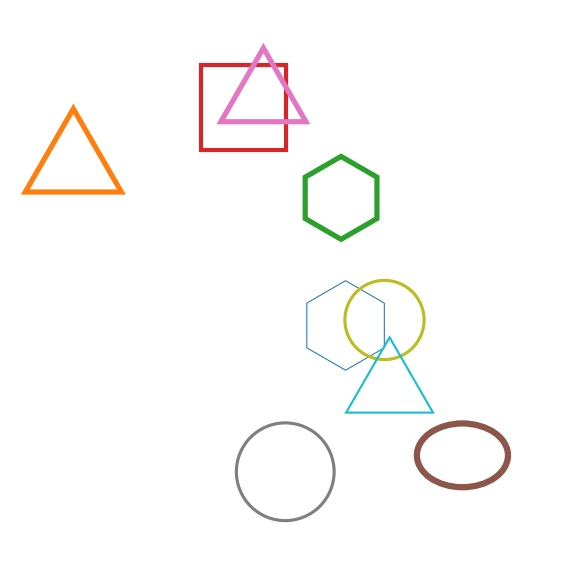[{"shape": "hexagon", "thickness": 0.5, "radius": 0.39, "center": [0.598, 0.436]}, {"shape": "triangle", "thickness": 2.5, "radius": 0.48, "center": [0.127, 0.715]}, {"shape": "hexagon", "thickness": 2.5, "radius": 0.36, "center": [0.591, 0.657]}, {"shape": "square", "thickness": 2, "radius": 0.37, "center": [0.422, 0.813]}, {"shape": "oval", "thickness": 3, "radius": 0.39, "center": [0.801, 0.211]}, {"shape": "triangle", "thickness": 2.5, "radius": 0.43, "center": [0.456, 0.831]}, {"shape": "circle", "thickness": 1.5, "radius": 0.42, "center": [0.494, 0.182]}, {"shape": "circle", "thickness": 1.5, "radius": 0.34, "center": [0.666, 0.445]}, {"shape": "triangle", "thickness": 1, "radius": 0.43, "center": [0.675, 0.328]}]